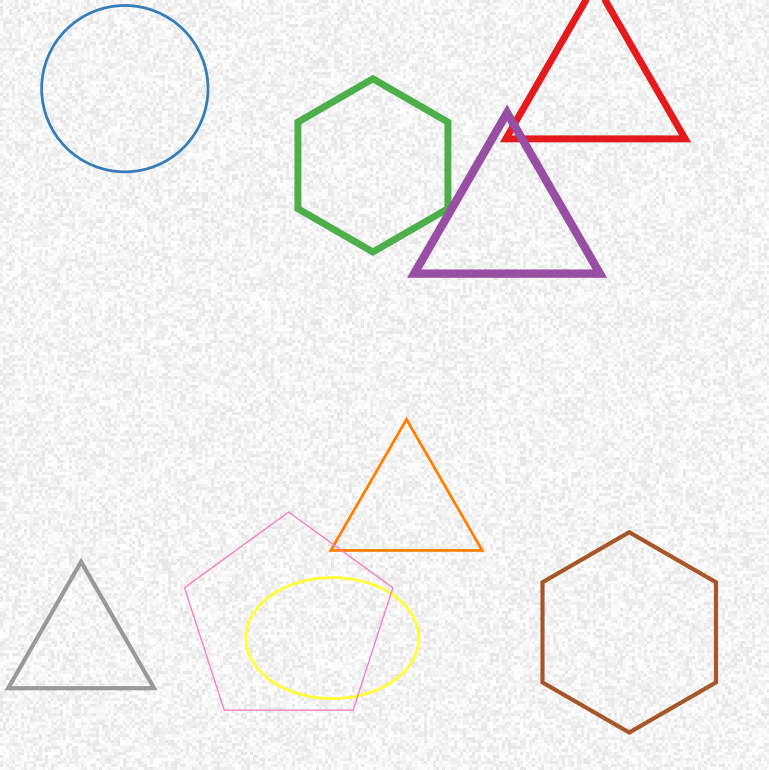[{"shape": "triangle", "thickness": 2.5, "radius": 0.67, "center": [0.773, 0.887]}, {"shape": "circle", "thickness": 1, "radius": 0.54, "center": [0.162, 0.885]}, {"shape": "hexagon", "thickness": 2.5, "radius": 0.56, "center": [0.484, 0.785]}, {"shape": "triangle", "thickness": 3, "radius": 0.7, "center": [0.659, 0.714]}, {"shape": "triangle", "thickness": 1, "radius": 0.57, "center": [0.528, 0.342]}, {"shape": "oval", "thickness": 1, "radius": 0.56, "center": [0.432, 0.171]}, {"shape": "hexagon", "thickness": 1.5, "radius": 0.65, "center": [0.817, 0.179]}, {"shape": "pentagon", "thickness": 0.5, "radius": 0.71, "center": [0.375, 0.193]}, {"shape": "triangle", "thickness": 1.5, "radius": 0.55, "center": [0.105, 0.161]}]